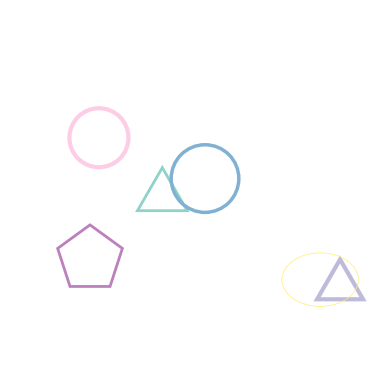[{"shape": "triangle", "thickness": 2, "radius": 0.37, "center": [0.422, 0.49]}, {"shape": "triangle", "thickness": 3, "radius": 0.34, "center": [0.883, 0.257]}, {"shape": "circle", "thickness": 2.5, "radius": 0.44, "center": [0.532, 0.536]}, {"shape": "circle", "thickness": 3, "radius": 0.38, "center": [0.257, 0.642]}, {"shape": "pentagon", "thickness": 2, "radius": 0.44, "center": [0.234, 0.327]}, {"shape": "oval", "thickness": 0.5, "radius": 0.5, "center": [0.832, 0.274]}]